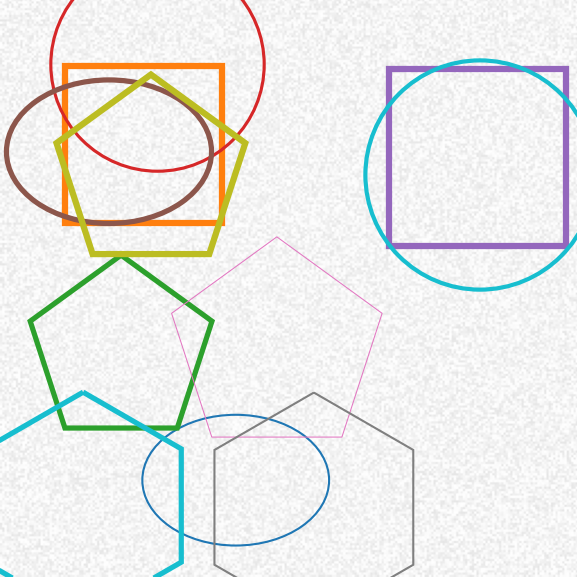[{"shape": "oval", "thickness": 1, "radius": 0.81, "center": [0.408, 0.168]}, {"shape": "square", "thickness": 3, "radius": 0.68, "center": [0.248, 0.749]}, {"shape": "pentagon", "thickness": 2.5, "radius": 0.83, "center": [0.21, 0.392]}, {"shape": "circle", "thickness": 1.5, "radius": 0.92, "center": [0.273, 0.887]}, {"shape": "square", "thickness": 3, "radius": 0.77, "center": [0.826, 0.726]}, {"shape": "oval", "thickness": 2.5, "radius": 0.89, "center": [0.189, 0.736]}, {"shape": "pentagon", "thickness": 0.5, "radius": 0.96, "center": [0.479, 0.397]}, {"shape": "hexagon", "thickness": 1, "radius": 0.99, "center": [0.543, 0.121]}, {"shape": "pentagon", "thickness": 3, "radius": 0.86, "center": [0.261, 0.698]}, {"shape": "circle", "thickness": 2, "radius": 0.99, "center": [0.831, 0.696]}, {"shape": "hexagon", "thickness": 2.5, "radius": 0.98, "center": [0.144, 0.124]}]